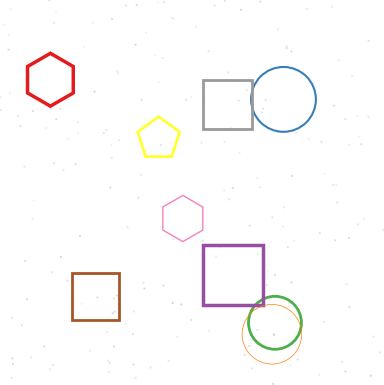[{"shape": "hexagon", "thickness": 2.5, "radius": 0.34, "center": [0.131, 0.793]}, {"shape": "circle", "thickness": 1.5, "radius": 0.42, "center": [0.736, 0.742]}, {"shape": "circle", "thickness": 2, "radius": 0.34, "center": [0.714, 0.162]}, {"shape": "square", "thickness": 2.5, "radius": 0.39, "center": [0.606, 0.286]}, {"shape": "circle", "thickness": 0.5, "radius": 0.39, "center": [0.706, 0.132]}, {"shape": "pentagon", "thickness": 2, "radius": 0.29, "center": [0.412, 0.64]}, {"shape": "square", "thickness": 2, "radius": 0.3, "center": [0.248, 0.23]}, {"shape": "hexagon", "thickness": 1, "radius": 0.3, "center": [0.475, 0.432]}, {"shape": "square", "thickness": 2, "radius": 0.32, "center": [0.591, 0.728]}]